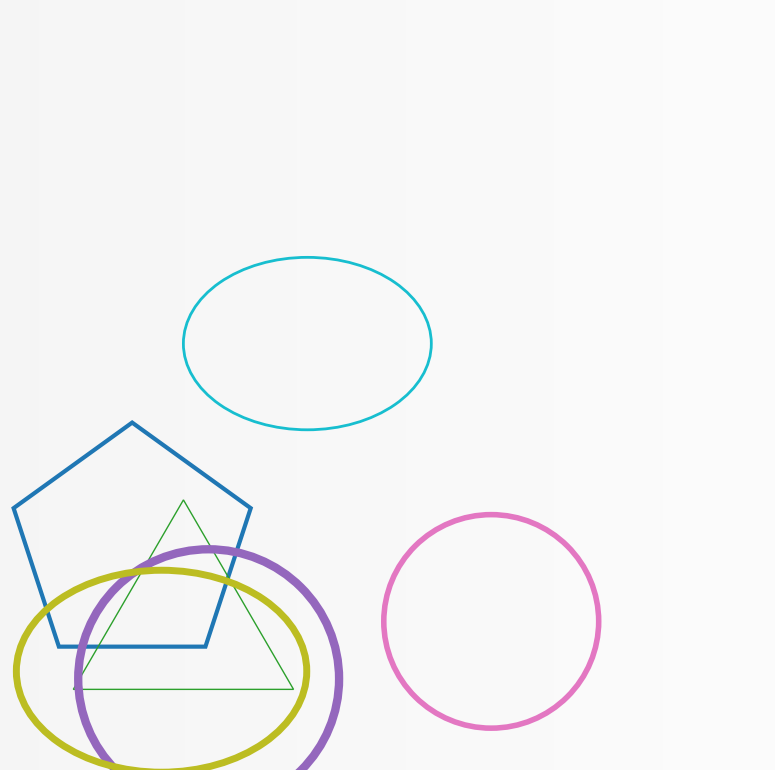[{"shape": "pentagon", "thickness": 1.5, "radius": 0.8, "center": [0.171, 0.29]}, {"shape": "triangle", "thickness": 0.5, "radius": 0.82, "center": [0.237, 0.187]}, {"shape": "circle", "thickness": 3, "radius": 0.84, "center": [0.269, 0.118]}, {"shape": "circle", "thickness": 2, "radius": 0.69, "center": [0.634, 0.193]}, {"shape": "oval", "thickness": 2.5, "radius": 0.94, "center": [0.208, 0.128]}, {"shape": "oval", "thickness": 1, "radius": 0.8, "center": [0.397, 0.554]}]